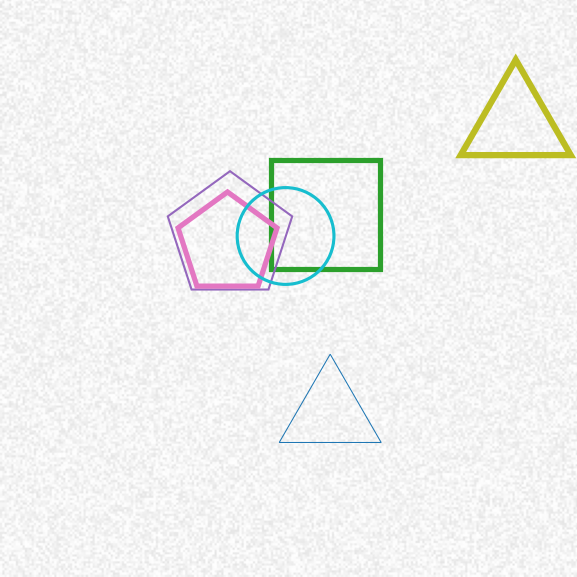[{"shape": "triangle", "thickness": 0.5, "radius": 0.51, "center": [0.572, 0.284]}, {"shape": "square", "thickness": 2.5, "radius": 0.47, "center": [0.564, 0.628]}, {"shape": "pentagon", "thickness": 1, "radius": 0.57, "center": [0.398, 0.589]}, {"shape": "pentagon", "thickness": 2.5, "radius": 0.45, "center": [0.394, 0.577]}, {"shape": "triangle", "thickness": 3, "radius": 0.55, "center": [0.893, 0.786]}, {"shape": "circle", "thickness": 1.5, "radius": 0.42, "center": [0.494, 0.59]}]